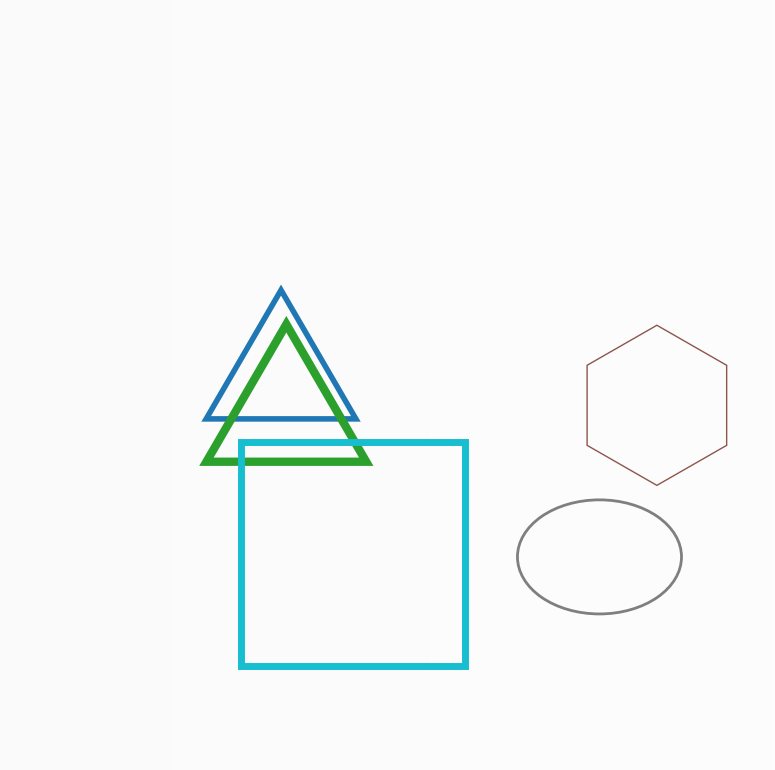[{"shape": "triangle", "thickness": 2, "radius": 0.56, "center": [0.363, 0.512]}, {"shape": "triangle", "thickness": 3, "radius": 0.6, "center": [0.369, 0.46]}, {"shape": "hexagon", "thickness": 0.5, "radius": 0.52, "center": [0.848, 0.474]}, {"shape": "oval", "thickness": 1, "radius": 0.53, "center": [0.774, 0.277]}, {"shape": "square", "thickness": 2.5, "radius": 0.73, "center": [0.456, 0.28]}]